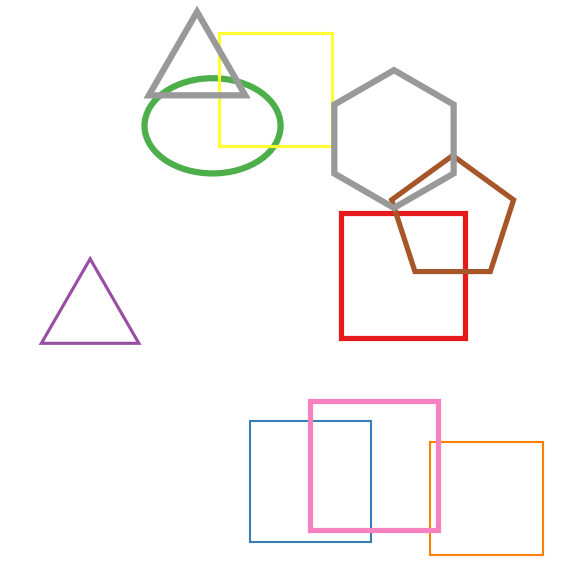[{"shape": "square", "thickness": 2.5, "radius": 0.54, "center": [0.698, 0.522]}, {"shape": "square", "thickness": 1, "radius": 0.52, "center": [0.537, 0.165]}, {"shape": "oval", "thickness": 3, "radius": 0.59, "center": [0.368, 0.781]}, {"shape": "triangle", "thickness": 1.5, "radius": 0.49, "center": [0.156, 0.453]}, {"shape": "square", "thickness": 1, "radius": 0.49, "center": [0.843, 0.136]}, {"shape": "square", "thickness": 1.5, "radius": 0.49, "center": [0.477, 0.844]}, {"shape": "pentagon", "thickness": 2.5, "radius": 0.56, "center": [0.784, 0.619]}, {"shape": "square", "thickness": 2.5, "radius": 0.56, "center": [0.648, 0.193]}, {"shape": "triangle", "thickness": 3, "radius": 0.48, "center": [0.341, 0.882]}, {"shape": "hexagon", "thickness": 3, "radius": 0.6, "center": [0.682, 0.758]}]